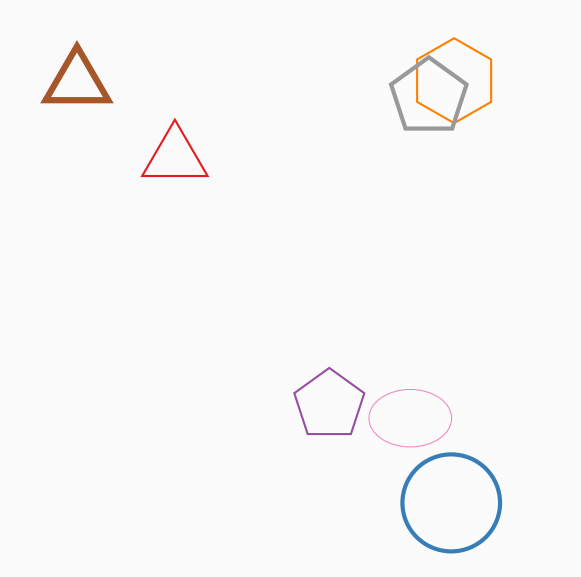[{"shape": "triangle", "thickness": 1, "radius": 0.32, "center": [0.301, 0.727]}, {"shape": "circle", "thickness": 2, "radius": 0.42, "center": [0.776, 0.128]}, {"shape": "pentagon", "thickness": 1, "radius": 0.32, "center": [0.567, 0.299]}, {"shape": "hexagon", "thickness": 1, "radius": 0.37, "center": [0.781, 0.859]}, {"shape": "triangle", "thickness": 3, "radius": 0.31, "center": [0.132, 0.857]}, {"shape": "oval", "thickness": 0.5, "radius": 0.36, "center": [0.706, 0.275]}, {"shape": "pentagon", "thickness": 2, "radius": 0.34, "center": [0.738, 0.832]}]